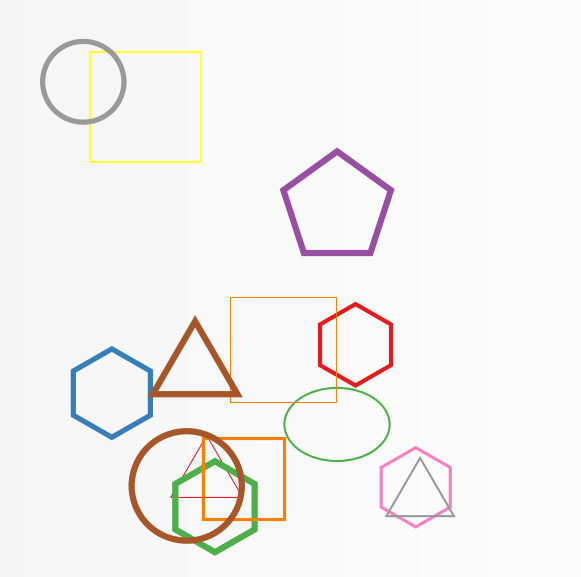[{"shape": "hexagon", "thickness": 2, "radius": 0.35, "center": [0.612, 0.402]}, {"shape": "triangle", "thickness": 0.5, "radius": 0.36, "center": [0.356, 0.174]}, {"shape": "hexagon", "thickness": 2.5, "radius": 0.38, "center": [0.192, 0.318]}, {"shape": "hexagon", "thickness": 3, "radius": 0.39, "center": [0.37, 0.122]}, {"shape": "oval", "thickness": 1, "radius": 0.45, "center": [0.58, 0.264]}, {"shape": "pentagon", "thickness": 3, "radius": 0.49, "center": [0.58, 0.64]}, {"shape": "square", "thickness": 0.5, "radius": 0.46, "center": [0.487, 0.394]}, {"shape": "square", "thickness": 1.5, "radius": 0.35, "center": [0.419, 0.17]}, {"shape": "square", "thickness": 1, "radius": 0.48, "center": [0.251, 0.814]}, {"shape": "circle", "thickness": 3, "radius": 0.47, "center": [0.321, 0.158]}, {"shape": "triangle", "thickness": 3, "radius": 0.42, "center": [0.336, 0.359]}, {"shape": "hexagon", "thickness": 1.5, "radius": 0.34, "center": [0.715, 0.155]}, {"shape": "triangle", "thickness": 1, "radius": 0.34, "center": [0.723, 0.139]}, {"shape": "circle", "thickness": 2.5, "radius": 0.35, "center": [0.143, 0.857]}]